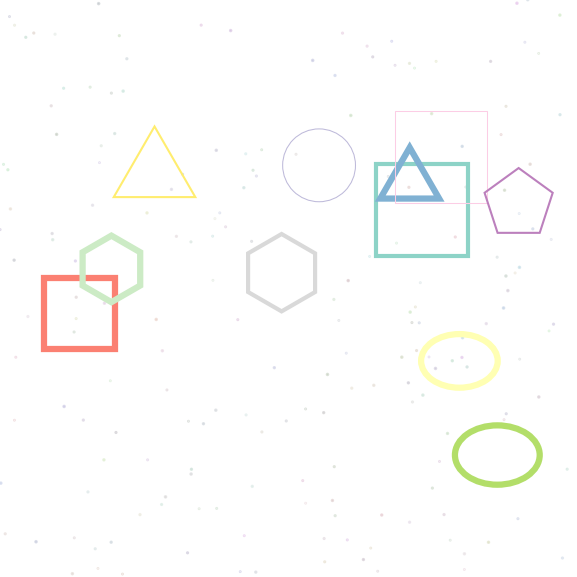[{"shape": "square", "thickness": 2, "radius": 0.4, "center": [0.731, 0.636]}, {"shape": "oval", "thickness": 3, "radius": 0.33, "center": [0.796, 0.374]}, {"shape": "circle", "thickness": 0.5, "radius": 0.32, "center": [0.552, 0.713]}, {"shape": "square", "thickness": 3, "radius": 0.31, "center": [0.137, 0.456]}, {"shape": "triangle", "thickness": 3, "radius": 0.29, "center": [0.709, 0.685]}, {"shape": "oval", "thickness": 3, "radius": 0.37, "center": [0.861, 0.211]}, {"shape": "square", "thickness": 0.5, "radius": 0.4, "center": [0.763, 0.727]}, {"shape": "hexagon", "thickness": 2, "radius": 0.33, "center": [0.488, 0.527]}, {"shape": "pentagon", "thickness": 1, "radius": 0.31, "center": [0.898, 0.646]}, {"shape": "hexagon", "thickness": 3, "radius": 0.29, "center": [0.193, 0.534]}, {"shape": "triangle", "thickness": 1, "radius": 0.41, "center": [0.268, 0.699]}]